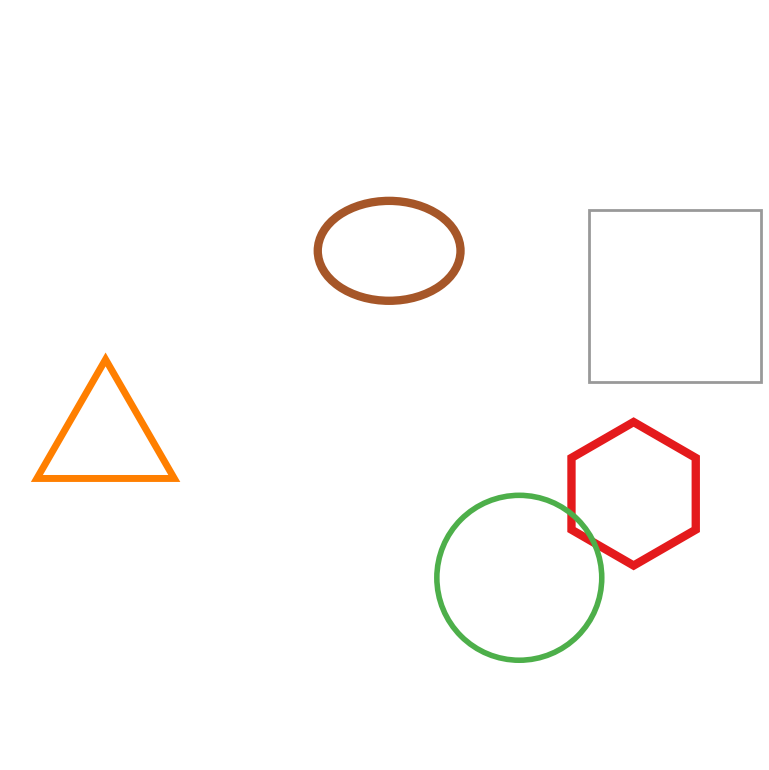[{"shape": "hexagon", "thickness": 3, "radius": 0.47, "center": [0.823, 0.359]}, {"shape": "circle", "thickness": 2, "radius": 0.54, "center": [0.674, 0.25]}, {"shape": "triangle", "thickness": 2.5, "radius": 0.52, "center": [0.137, 0.43]}, {"shape": "oval", "thickness": 3, "radius": 0.46, "center": [0.505, 0.674]}, {"shape": "square", "thickness": 1, "radius": 0.56, "center": [0.876, 0.616]}]